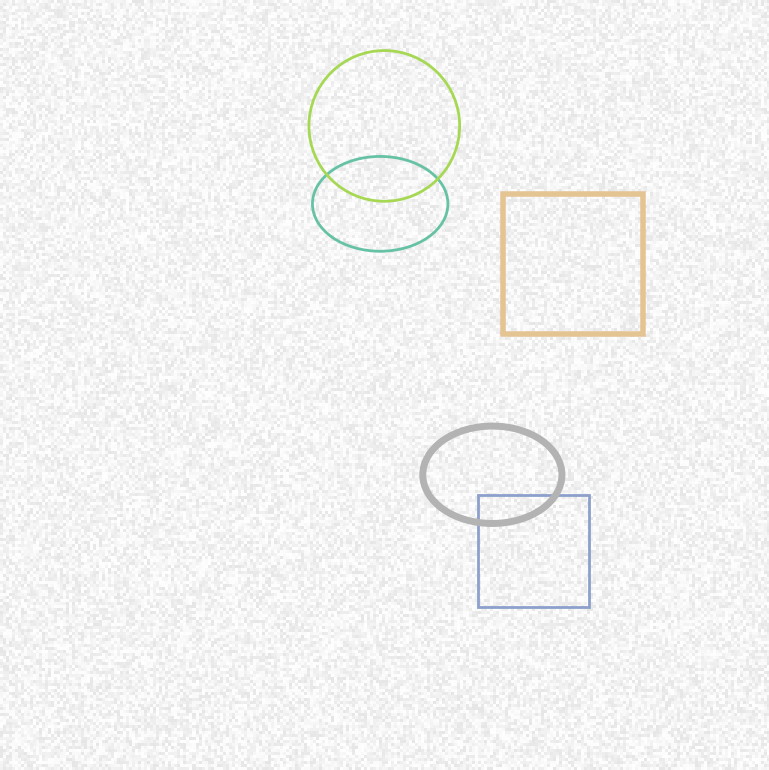[{"shape": "oval", "thickness": 1, "radius": 0.44, "center": [0.494, 0.735]}, {"shape": "square", "thickness": 1, "radius": 0.36, "center": [0.693, 0.285]}, {"shape": "circle", "thickness": 1, "radius": 0.49, "center": [0.499, 0.836]}, {"shape": "square", "thickness": 2, "radius": 0.45, "center": [0.744, 0.657]}, {"shape": "oval", "thickness": 2.5, "radius": 0.45, "center": [0.639, 0.383]}]